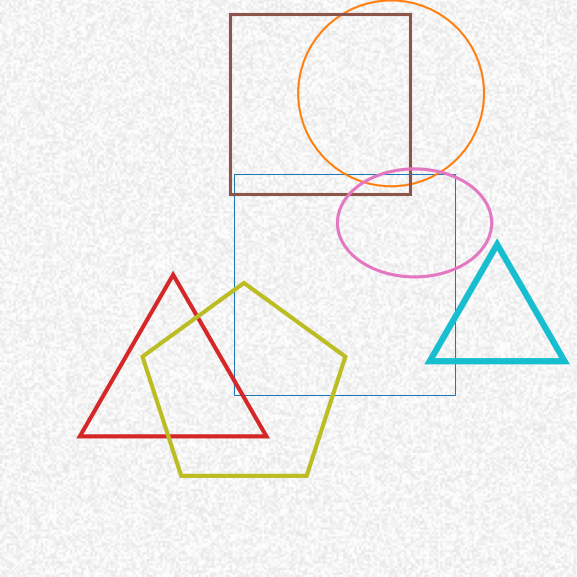[{"shape": "square", "thickness": 0.5, "radius": 0.96, "center": [0.596, 0.506]}, {"shape": "circle", "thickness": 1, "radius": 0.8, "center": [0.677, 0.837]}, {"shape": "triangle", "thickness": 2, "radius": 0.93, "center": [0.3, 0.337]}, {"shape": "square", "thickness": 1.5, "radius": 0.78, "center": [0.554, 0.819]}, {"shape": "oval", "thickness": 1.5, "radius": 0.67, "center": [0.718, 0.613]}, {"shape": "pentagon", "thickness": 2, "radius": 0.92, "center": [0.422, 0.325]}, {"shape": "triangle", "thickness": 3, "radius": 0.67, "center": [0.861, 0.441]}]